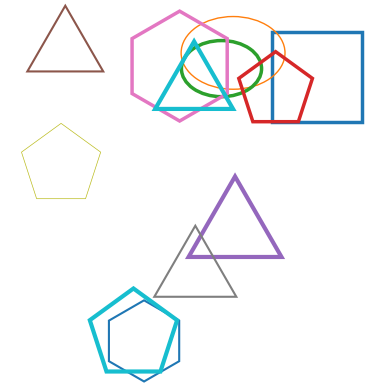[{"shape": "square", "thickness": 2.5, "radius": 0.59, "center": [0.824, 0.8]}, {"shape": "hexagon", "thickness": 1.5, "radius": 0.53, "center": [0.374, 0.115]}, {"shape": "oval", "thickness": 1, "radius": 0.67, "center": [0.605, 0.863]}, {"shape": "oval", "thickness": 2.5, "radius": 0.52, "center": [0.575, 0.822]}, {"shape": "pentagon", "thickness": 2.5, "radius": 0.5, "center": [0.716, 0.765]}, {"shape": "triangle", "thickness": 3, "radius": 0.7, "center": [0.61, 0.402]}, {"shape": "triangle", "thickness": 1.5, "radius": 0.57, "center": [0.17, 0.871]}, {"shape": "hexagon", "thickness": 2.5, "radius": 0.71, "center": [0.467, 0.828]}, {"shape": "triangle", "thickness": 1.5, "radius": 0.61, "center": [0.507, 0.291]}, {"shape": "pentagon", "thickness": 0.5, "radius": 0.54, "center": [0.159, 0.571]}, {"shape": "pentagon", "thickness": 3, "radius": 0.6, "center": [0.347, 0.131]}, {"shape": "triangle", "thickness": 3, "radius": 0.58, "center": [0.504, 0.775]}]